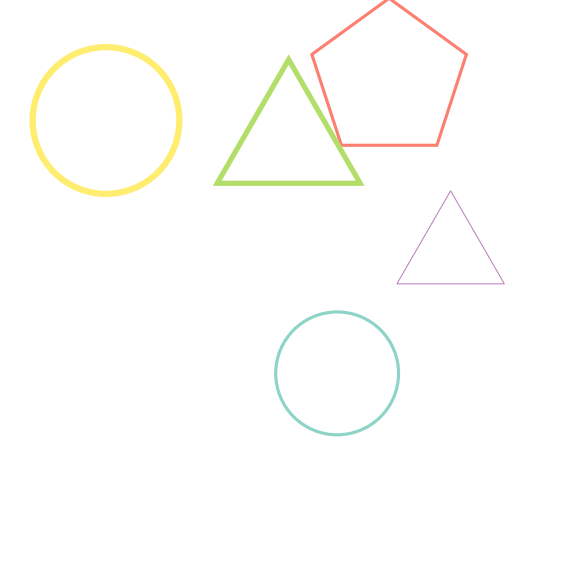[{"shape": "circle", "thickness": 1.5, "radius": 0.53, "center": [0.584, 0.353]}, {"shape": "pentagon", "thickness": 1.5, "radius": 0.7, "center": [0.674, 0.861]}, {"shape": "triangle", "thickness": 2.5, "radius": 0.71, "center": [0.5, 0.753]}, {"shape": "triangle", "thickness": 0.5, "radius": 0.54, "center": [0.78, 0.561]}, {"shape": "circle", "thickness": 3, "radius": 0.64, "center": [0.184, 0.79]}]